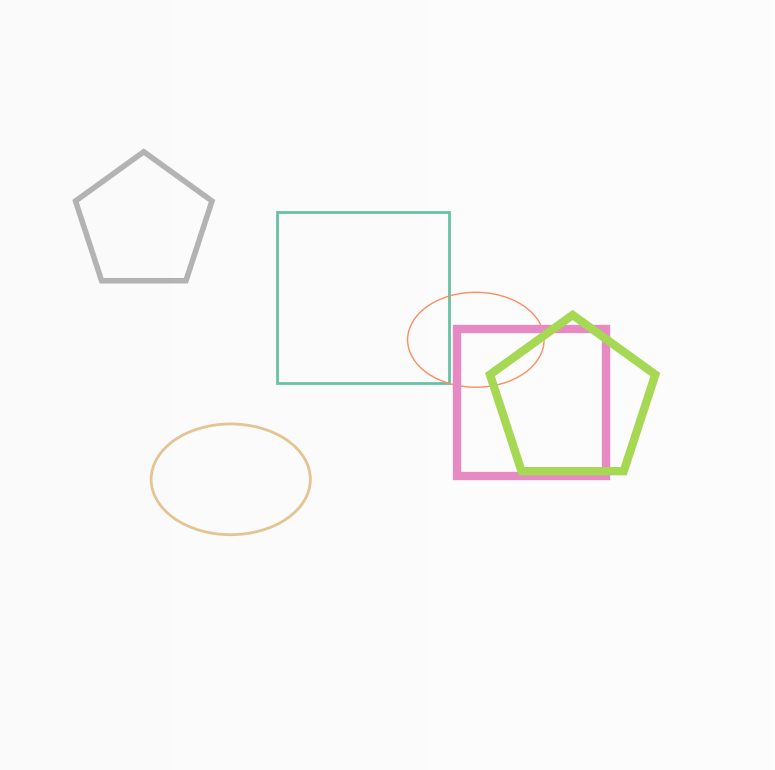[{"shape": "square", "thickness": 1, "radius": 0.56, "center": [0.468, 0.614]}, {"shape": "oval", "thickness": 0.5, "radius": 0.44, "center": [0.614, 0.559]}, {"shape": "square", "thickness": 3, "radius": 0.48, "center": [0.685, 0.477]}, {"shape": "pentagon", "thickness": 3, "radius": 0.56, "center": [0.739, 0.479]}, {"shape": "oval", "thickness": 1, "radius": 0.51, "center": [0.298, 0.377]}, {"shape": "pentagon", "thickness": 2, "radius": 0.46, "center": [0.186, 0.71]}]